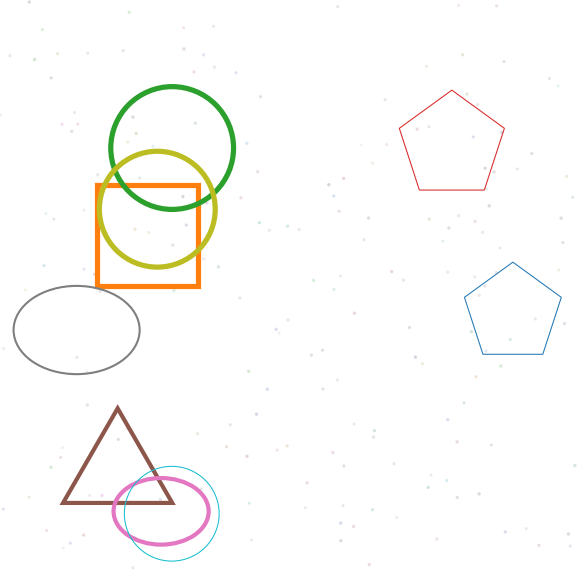[{"shape": "pentagon", "thickness": 0.5, "radius": 0.44, "center": [0.888, 0.457]}, {"shape": "square", "thickness": 2.5, "radius": 0.44, "center": [0.255, 0.592]}, {"shape": "circle", "thickness": 2.5, "radius": 0.53, "center": [0.298, 0.743]}, {"shape": "pentagon", "thickness": 0.5, "radius": 0.48, "center": [0.782, 0.747]}, {"shape": "triangle", "thickness": 2, "radius": 0.55, "center": [0.204, 0.183]}, {"shape": "oval", "thickness": 2, "radius": 0.41, "center": [0.279, 0.114]}, {"shape": "oval", "thickness": 1, "radius": 0.55, "center": [0.133, 0.428]}, {"shape": "circle", "thickness": 2.5, "radius": 0.5, "center": [0.272, 0.637]}, {"shape": "circle", "thickness": 0.5, "radius": 0.41, "center": [0.297, 0.11]}]